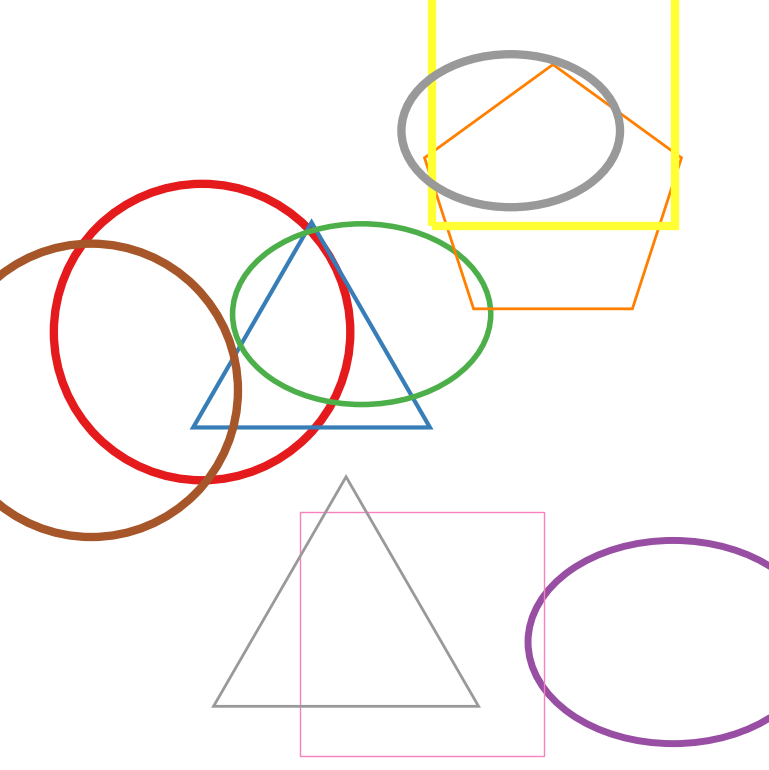[{"shape": "circle", "thickness": 3, "radius": 0.96, "center": [0.262, 0.569]}, {"shape": "triangle", "thickness": 1.5, "radius": 0.89, "center": [0.405, 0.534]}, {"shape": "oval", "thickness": 2, "radius": 0.84, "center": [0.47, 0.592]}, {"shape": "oval", "thickness": 2.5, "radius": 0.94, "center": [0.874, 0.166]}, {"shape": "pentagon", "thickness": 1, "radius": 0.88, "center": [0.718, 0.741]}, {"shape": "square", "thickness": 3, "radius": 0.79, "center": [0.719, 0.864]}, {"shape": "circle", "thickness": 3, "radius": 0.95, "center": [0.119, 0.493]}, {"shape": "square", "thickness": 0.5, "radius": 0.79, "center": [0.548, 0.177]}, {"shape": "triangle", "thickness": 1, "radius": 0.99, "center": [0.449, 0.182]}, {"shape": "oval", "thickness": 3, "radius": 0.71, "center": [0.663, 0.83]}]